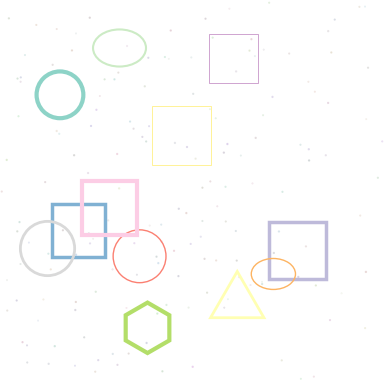[{"shape": "circle", "thickness": 3, "radius": 0.3, "center": [0.156, 0.754]}, {"shape": "triangle", "thickness": 2, "radius": 0.4, "center": [0.616, 0.215]}, {"shape": "square", "thickness": 2.5, "radius": 0.37, "center": [0.772, 0.35]}, {"shape": "circle", "thickness": 1, "radius": 0.34, "center": [0.363, 0.334]}, {"shape": "square", "thickness": 2.5, "radius": 0.34, "center": [0.204, 0.401]}, {"shape": "oval", "thickness": 1, "radius": 0.29, "center": [0.71, 0.288]}, {"shape": "hexagon", "thickness": 3, "radius": 0.33, "center": [0.383, 0.149]}, {"shape": "square", "thickness": 3, "radius": 0.35, "center": [0.285, 0.46]}, {"shape": "circle", "thickness": 2, "radius": 0.35, "center": [0.123, 0.355]}, {"shape": "square", "thickness": 0.5, "radius": 0.32, "center": [0.608, 0.847]}, {"shape": "oval", "thickness": 1.5, "radius": 0.34, "center": [0.31, 0.875]}, {"shape": "square", "thickness": 0.5, "radius": 0.38, "center": [0.472, 0.647]}]